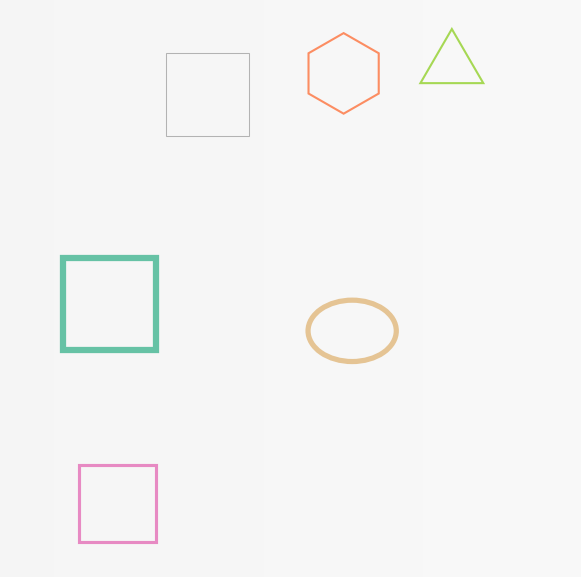[{"shape": "square", "thickness": 3, "radius": 0.4, "center": [0.188, 0.473]}, {"shape": "hexagon", "thickness": 1, "radius": 0.35, "center": [0.591, 0.872]}, {"shape": "square", "thickness": 1.5, "radius": 0.33, "center": [0.202, 0.127]}, {"shape": "triangle", "thickness": 1, "radius": 0.31, "center": [0.777, 0.886]}, {"shape": "oval", "thickness": 2.5, "radius": 0.38, "center": [0.606, 0.426]}, {"shape": "square", "thickness": 0.5, "radius": 0.36, "center": [0.357, 0.836]}]